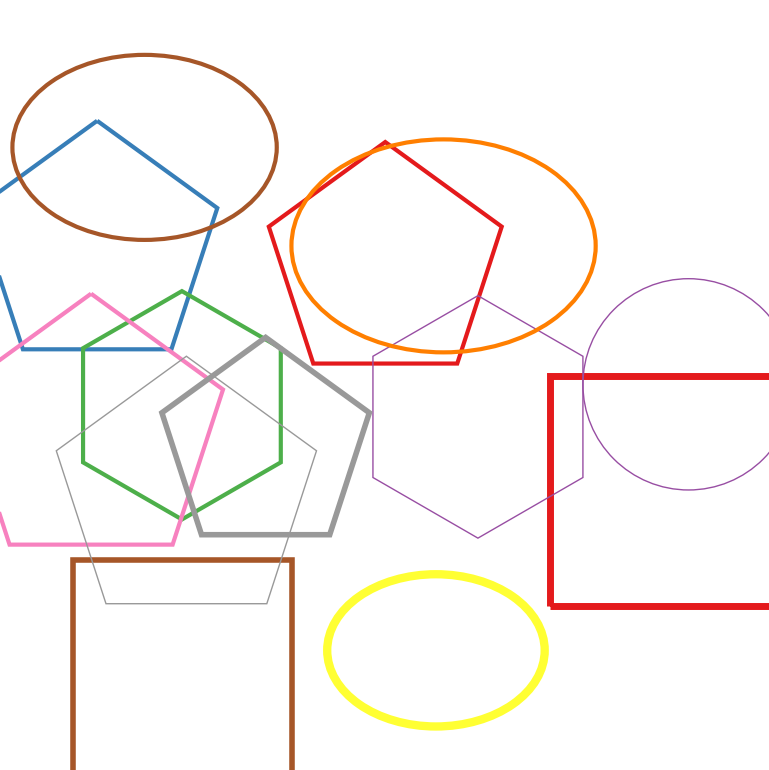[{"shape": "square", "thickness": 2.5, "radius": 0.75, "center": [0.863, 0.362]}, {"shape": "pentagon", "thickness": 1.5, "radius": 0.8, "center": [0.5, 0.657]}, {"shape": "pentagon", "thickness": 1.5, "radius": 0.82, "center": [0.126, 0.679]}, {"shape": "hexagon", "thickness": 1.5, "radius": 0.74, "center": [0.236, 0.474]}, {"shape": "hexagon", "thickness": 0.5, "radius": 0.79, "center": [0.621, 0.459]}, {"shape": "circle", "thickness": 0.5, "radius": 0.69, "center": [0.894, 0.501]}, {"shape": "oval", "thickness": 1.5, "radius": 0.99, "center": [0.576, 0.681]}, {"shape": "oval", "thickness": 3, "radius": 0.71, "center": [0.566, 0.155]}, {"shape": "square", "thickness": 2, "radius": 0.71, "center": [0.237, 0.13]}, {"shape": "oval", "thickness": 1.5, "radius": 0.86, "center": [0.188, 0.809]}, {"shape": "pentagon", "thickness": 1.5, "radius": 0.9, "center": [0.118, 0.438]}, {"shape": "pentagon", "thickness": 0.5, "radius": 0.89, "center": [0.242, 0.36]}, {"shape": "pentagon", "thickness": 2, "radius": 0.71, "center": [0.345, 0.42]}]